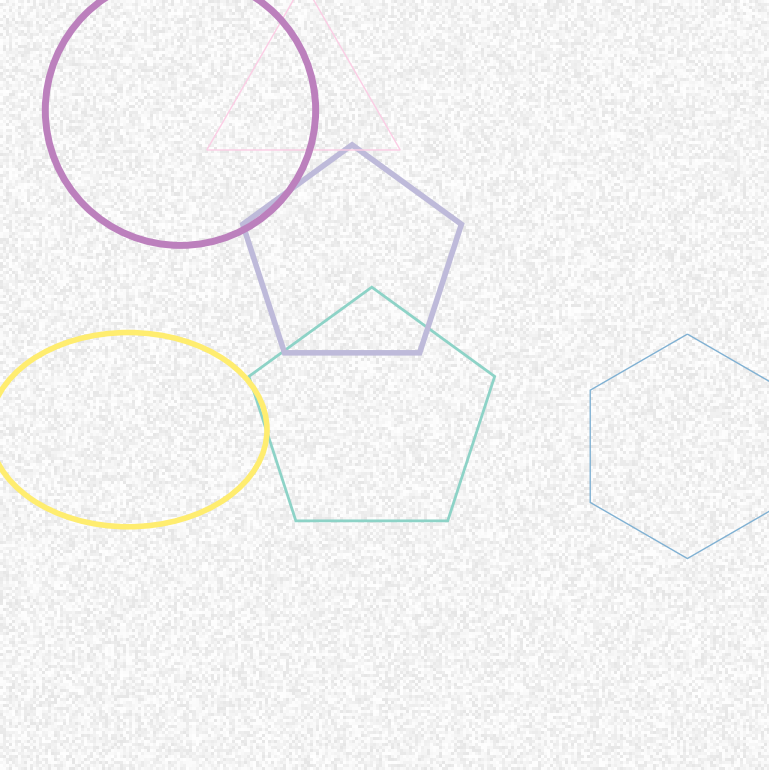[{"shape": "pentagon", "thickness": 1, "radius": 0.84, "center": [0.483, 0.459]}, {"shape": "pentagon", "thickness": 2, "radius": 0.75, "center": [0.457, 0.663]}, {"shape": "hexagon", "thickness": 0.5, "radius": 0.73, "center": [0.893, 0.42]}, {"shape": "triangle", "thickness": 0.5, "radius": 0.73, "center": [0.394, 0.878]}, {"shape": "circle", "thickness": 2.5, "radius": 0.88, "center": [0.234, 0.857]}, {"shape": "oval", "thickness": 2, "radius": 0.9, "center": [0.167, 0.442]}]